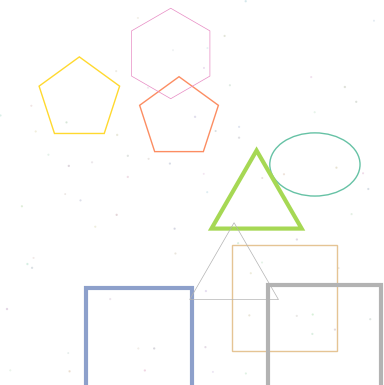[{"shape": "oval", "thickness": 1, "radius": 0.59, "center": [0.818, 0.573]}, {"shape": "pentagon", "thickness": 1, "radius": 0.54, "center": [0.465, 0.693]}, {"shape": "square", "thickness": 3, "radius": 0.69, "center": [0.361, 0.116]}, {"shape": "hexagon", "thickness": 0.5, "radius": 0.59, "center": [0.443, 0.861]}, {"shape": "triangle", "thickness": 3, "radius": 0.68, "center": [0.666, 0.474]}, {"shape": "pentagon", "thickness": 1, "radius": 0.55, "center": [0.206, 0.742]}, {"shape": "square", "thickness": 1, "radius": 0.69, "center": [0.739, 0.227]}, {"shape": "square", "thickness": 3, "radius": 0.73, "center": [0.844, 0.112]}, {"shape": "triangle", "thickness": 0.5, "radius": 0.67, "center": [0.608, 0.288]}]